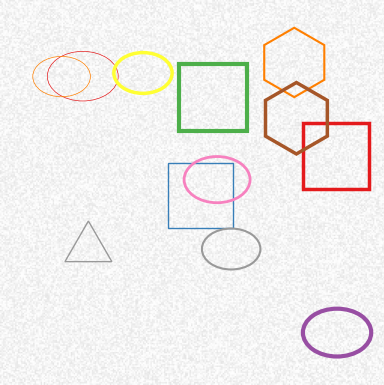[{"shape": "square", "thickness": 2.5, "radius": 0.43, "center": [0.872, 0.594]}, {"shape": "oval", "thickness": 0.5, "radius": 0.46, "center": [0.215, 0.802]}, {"shape": "square", "thickness": 1, "radius": 0.42, "center": [0.52, 0.493]}, {"shape": "square", "thickness": 3, "radius": 0.44, "center": [0.553, 0.747]}, {"shape": "oval", "thickness": 3, "radius": 0.44, "center": [0.875, 0.136]}, {"shape": "hexagon", "thickness": 1.5, "radius": 0.45, "center": [0.764, 0.838]}, {"shape": "oval", "thickness": 0.5, "radius": 0.37, "center": [0.16, 0.801]}, {"shape": "oval", "thickness": 2.5, "radius": 0.38, "center": [0.371, 0.81]}, {"shape": "hexagon", "thickness": 2.5, "radius": 0.46, "center": [0.77, 0.693]}, {"shape": "oval", "thickness": 2, "radius": 0.43, "center": [0.564, 0.533]}, {"shape": "triangle", "thickness": 1, "radius": 0.35, "center": [0.23, 0.356]}, {"shape": "oval", "thickness": 1.5, "radius": 0.38, "center": [0.6, 0.353]}]